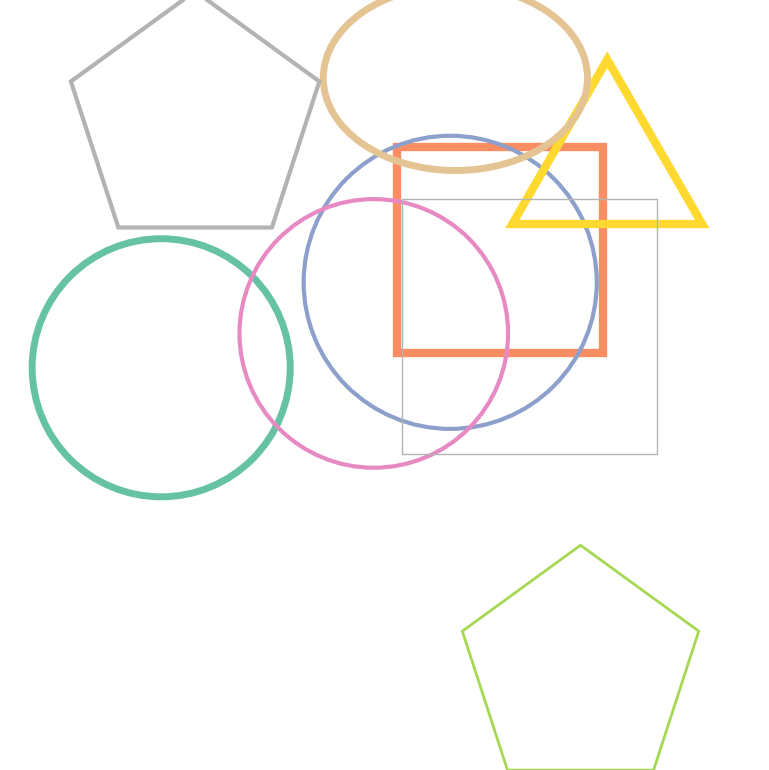[{"shape": "circle", "thickness": 2.5, "radius": 0.84, "center": [0.209, 0.522]}, {"shape": "square", "thickness": 3, "radius": 0.67, "center": [0.65, 0.675]}, {"shape": "circle", "thickness": 1.5, "radius": 0.95, "center": [0.585, 0.633]}, {"shape": "circle", "thickness": 1.5, "radius": 0.87, "center": [0.485, 0.567]}, {"shape": "pentagon", "thickness": 1, "radius": 0.81, "center": [0.754, 0.13]}, {"shape": "triangle", "thickness": 3, "radius": 0.71, "center": [0.789, 0.78]}, {"shape": "oval", "thickness": 2.5, "radius": 0.86, "center": [0.591, 0.899]}, {"shape": "pentagon", "thickness": 1.5, "radius": 0.85, "center": [0.253, 0.842]}, {"shape": "square", "thickness": 0.5, "radius": 0.83, "center": [0.688, 0.576]}]